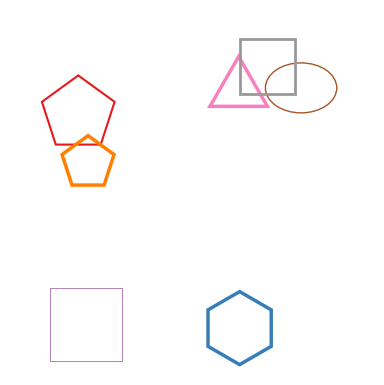[{"shape": "pentagon", "thickness": 1.5, "radius": 0.5, "center": [0.203, 0.705]}, {"shape": "hexagon", "thickness": 2.5, "radius": 0.47, "center": [0.622, 0.148]}, {"shape": "square", "thickness": 0.5, "radius": 0.47, "center": [0.223, 0.157]}, {"shape": "pentagon", "thickness": 2.5, "radius": 0.35, "center": [0.229, 0.577]}, {"shape": "oval", "thickness": 1, "radius": 0.46, "center": [0.782, 0.772]}, {"shape": "triangle", "thickness": 2.5, "radius": 0.43, "center": [0.62, 0.767]}, {"shape": "square", "thickness": 2, "radius": 0.36, "center": [0.695, 0.828]}]